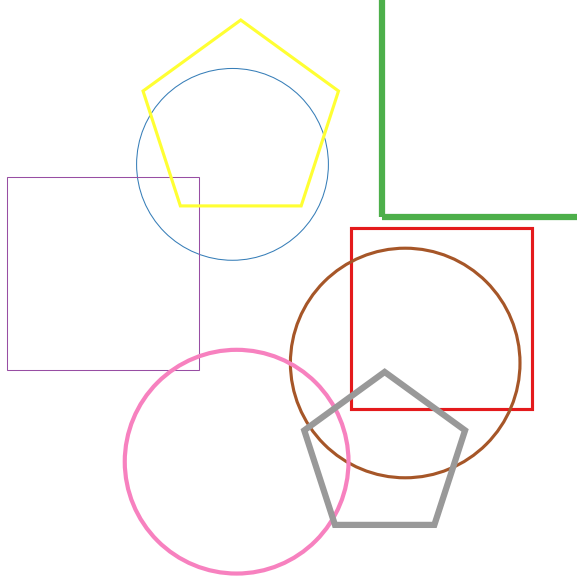[{"shape": "square", "thickness": 1.5, "radius": 0.78, "center": [0.764, 0.448]}, {"shape": "circle", "thickness": 0.5, "radius": 0.83, "center": [0.403, 0.715]}, {"shape": "square", "thickness": 3, "radius": 0.97, "center": [0.855, 0.817]}, {"shape": "square", "thickness": 0.5, "radius": 0.83, "center": [0.178, 0.526]}, {"shape": "pentagon", "thickness": 1.5, "radius": 0.89, "center": [0.417, 0.787]}, {"shape": "circle", "thickness": 1.5, "radius": 0.99, "center": [0.702, 0.371]}, {"shape": "circle", "thickness": 2, "radius": 0.97, "center": [0.41, 0.2]}, {"shape": "pentagon", "thickness": 3, "radius": 0.73, "center": [0.666, 0.209]}]